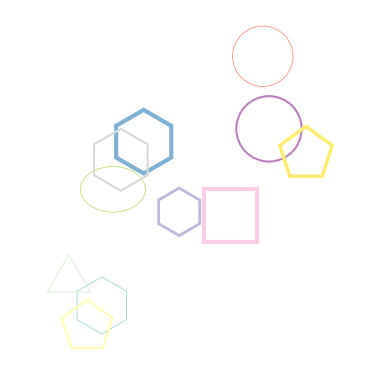[{"shape": "hexagon", "thickness": 0.5, "radius": 0.37, "center": [0.264, 0.207]}, {"shape": "pentagon", "thickness": 1.5, "radius": 0.35, "center": [0.226, 0.152]}, {"shape": "hexagon", "thickness": 2, "radius": 0.31, "center": [0.465, 0.45]}, {"shape": "circle", "thickness": 0.5, "radius": 0.39, "center": [0.683, 0.854]}, {"shape": "hexagon", "thickness": 3, "radius": 0.41, "center": [0.373, 0.632]}, {"shape": "oval", "thickness": 0.5, "radius": 0.42, "center": [0.293, 0.508]}, {"shape": "square", "thickness": 3, "radius": 0.34, "center": [0.599, 0.44]}, {"shape": "hexagon", "thickness": 1.5, "radius": 0.4, "center": [0.314, 0.585]}, {"shape": "circle", "thickness": 1.5, "radius": 0.42, "center": [0.699, 0.665]}, {"shape": "triangle", "thickness": 0.5, "radius": 0.32, "center": [0.179, 0.274]}, {"shape": "pentagon", "thickness": 2.5, "radius": 0.36, "center": [0.795, 0.6]}]